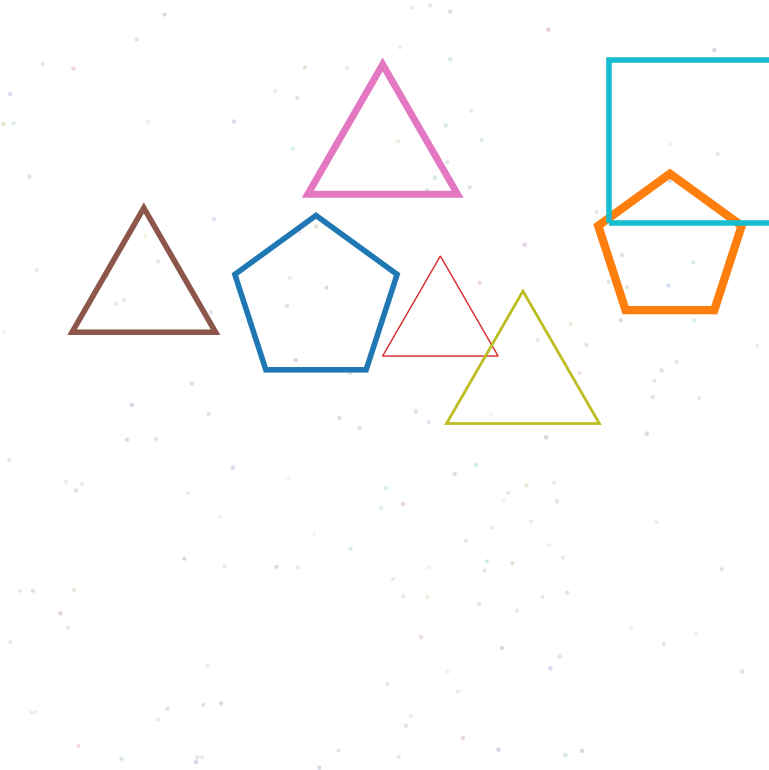[{"shape": "pentagon", "thickness": 2, "radius": 0.55, "center": [0.41, 0.609]}, {"shape": "pentagon", "thickness": 3, "radius": 0.49, "center": [0.87, 0.676]}, {"shape": "triangle", "thickness": 0.5, "radius": 0.43, "center": [0.572, 0.581]}, {"shape": "triangle", "thickness": 2, "radius": 0.54, "center": [0.187, 0.622]}, {"shape": "triangle", "thickness": 2.5, "radius": 0.56, "center": [0.497, 0.804]}, {"shape": "triangle", "thickness": 1, "radius": 0.57, "center": [0.679, 0.507]}, {"shape": "square", "thickness": 2, "radius": 0.53, "center": [0.897, 0.816]}]